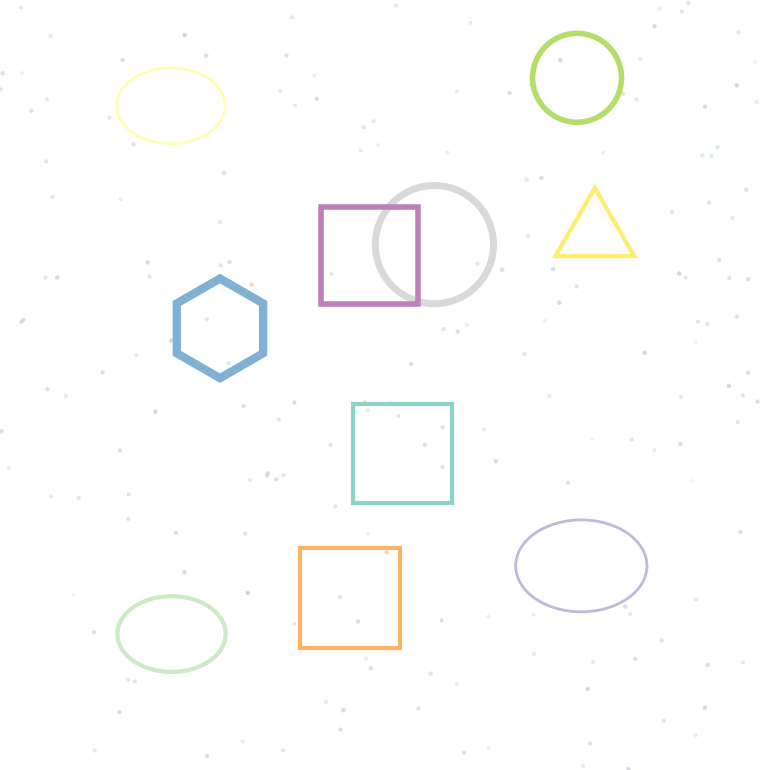[{"shape": "square", "thickness": 1.5, "radius": 0.32, "center": [0.523, 0.411]}, {"shape": "oval", "thickness": 1, "radius": 0.35, "center": [0.222, 0.863]}, {"shape": "oval", "thickness": 1, "radius": 0.43, "center": [0.755, 0.265]}, {"shape": "hexagon", "thickness": 3, "radius": 0.32, "center": [0.286, 0.574]}, {"shape": "square", "thickness": 1.5, "radius": 0.33, "center": [0.455, 0.224]}, {"shape": "circle", "thickness": 2, "radius": 0.29, "center": [0.749, 0.899]}, {"shape": "circle", "thickness": 2.5, "radius": 0.38, "center": [0.564, 0.682]}, {"shape": "square", "thickness": 2, "radius": 0.31, "center": [0.48, 0.668]}, {"shape": "oval", "thickness": 1.5, "radius": 0.35, "center": [0.223, 0.177]}, {"shape": "triangle", "thickness": 1.5, "radius": 0.3, "center": [0.773, 0.697]}]